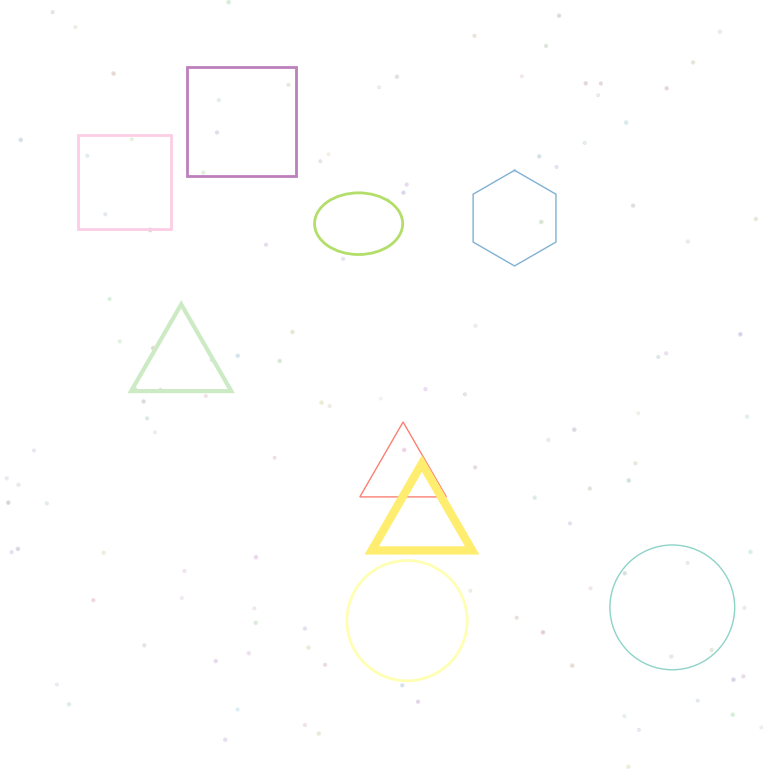[{"shape": "circle", "thickness": 0.5, "radius": 0.41, "center": [0.873, 0.211]}, {"shape": "circle", "thickness": 1, "radius": 0.39, "center": [0.529, 0.194]}, {"shape": "triangle", "thickness": 0.5, "radius": 0.32, "center": [0.523, 0.387]}, {"shape": "hexagon", "thickness": 0.5, "radius": 0.31, "center": [0.668, 0.717]}, {"shape": "oval", "thickness": 1, "radius": 0.29, "center": [0.466, 0.709]}, {"shape": "square", "thickness": 1, "radius": 0.3, "center": [0.162, 0.764]}, {"shape": "square", "thickness": 1, "radius": 0.35, "center": [0.314, 0.842]}, {"shape": "triangle", "thickness": 1.5, "radius": 0.38, "center": [0.235, 0.53]}, {"shape": "triangle", "thickness": 3, "radius": 0.38, "center": [0.548, 0.323]}]